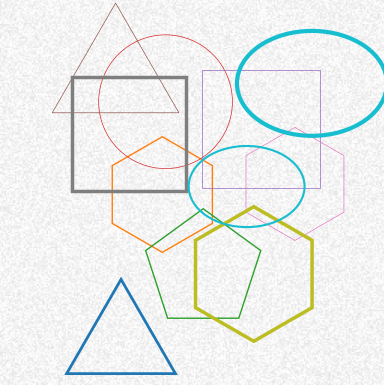[{"shape": "triangle", "thickness": 2, "radius": 0.82, "center": [0.314, 0.111]}, {"shape": "hexagon", "thickness": 1, "radius": 0.75, "center": [0.422, 0.495]}, {"shape": "pentagon", "thickness": 1, "radius": 0.79, "center": [0.528, 0.301]}, {"shape": "circle", "thickness": 0.5, "radius": 0.87, "center": [0.43, 0.736]}, {"shape": "square", "thickness": 0.5, "radius": 0.77, "center": [0.678, 0.665]}, {"shape": "triangle", "thickness": 0.5, "radius": 0.95, "center": [0.3, 0.802]}, {"shape": "hexagon", "thickness": 0.5, "radius": 0.73, "center": [0.766, 0.522]}, {"shape": "square", "thickness": 2.5, "radius": 0.74, "center": [0.336, 0.651]}, {"shape": "hexagon", "thickness": 2.5, "radius": 0.87, "center": [0.659, 0.288]}, {"shape": "oval", "thickness": 1.5, "radius": 0.75, "center": [0.641, 0.515]}, {"shape": "oval", "thickness": 3, "radius": 0.97, "center": [0.81, 0.783]}]